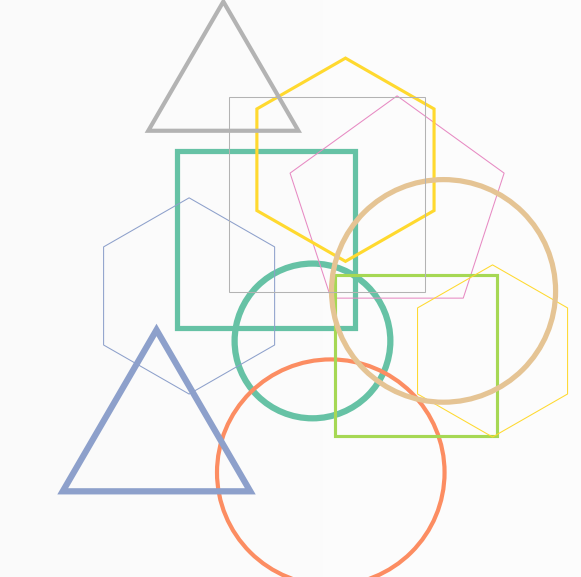[{"shape": "circle", "thickness": 3, "radius": 0.67, "center": [0.538, 0.409]}, {"shape": "square", "thickness": 2.5, "radius": 0.77, "center": [0.457, 0.584]}, {"shape": "circle", "thickness": 2, "radius": 0.98, "center": [0.569, 0.181]}, {"shape": "hexagon", "thickness": 0.5, "radius": 0.85, "center": [0.325, 0.487]}, {"shape": "triangle", "thickness": 3, "radius": 0.93, "center": [0.269, 0.242]}, {"shape": "pentagon", "thickness": 0.5, "radius": 0.97, "center": [0.683, 0.64]}, {"shape": "square", "thickness": 1.5, "radius": 0.7, "center": [0.716, 0.383]}, {"shape": "hexagon", "thickness": 1.5, "radius": 0.88, "center": [0.594, 0.723]}, {"shape": "hexagon", "thickness": 0.5, "radius": 0.75, "center": [0.847, 0.391]}, {"shape": "circle", "thickness": 2.5, "radius": 0.96, "center": [0.763, 0.495]}, {"shape": "triangle", "thickness": 2, "radius": 0.75, "center": [0.384, 0.847]}, {"shape": "square", "thickness": 0.5, "radius": 0.84, "center": [0.562, 0.663]}]